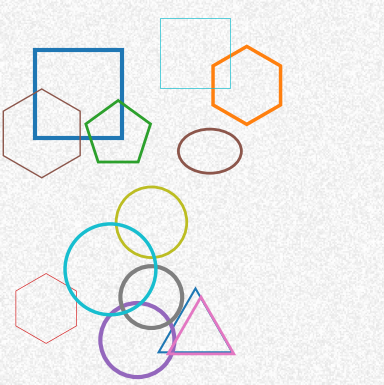[{"shape": "triangle", "thickness": 1.5, "radius": 0.55, "center": [0.508, 0.14]}, {"shape": "square", "thickness": 3, "radius": 0.57, "center": [0.203, 0.756]}, {"shape": "hexagon", "thickness": 2.5, "radius": 0.51, "center": [0.641, 0.778]}, {"shape": "pentagon", "thickness": 2, "radius": 0.44, "center": [0.307, 0.651]}, {"shape": "hexagon", "thickness": 0.5, "radius": 0.45, "center": [0.12, 0.199]}, {"shape": "circle", "thickness": 3, "radius": 0.48, "center": [0.357, 0.117]}, {"shape": "oval", "thickness": 2, "radius": 0.41, "center": [0.545, 0.607]}, {"shape": "hexagon", "thickness": 1, "radius": 0.58, "center": [0.108, 0.654]}, {"shape": "triangle", "thickness": 2, "radius": 0.49, "center": [0.522, 0.13]}, {"shape": "circle", "thickness": 3, "radius": 0.4, "center": [0.393, 0.228]}, {"shape": "circle", "thickness": 2, "radius": 0.46, "center": [0.393, 0.423]}, {"shape": "square", "thickness": 0.5, "radius": 0.46, "center": [0.506, 0.862]}, {"shape": "circle", "thickness": 2.5, "radius": 0.59, "center": [0.287, 0.3]}]